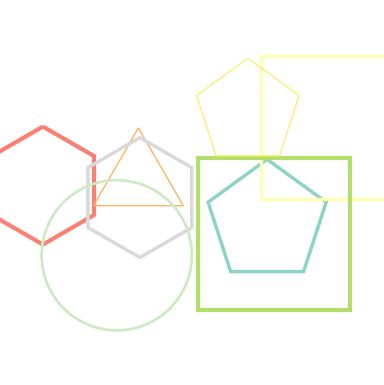[{"shape": "pentagon", "thickness": 2.5, "radius": 0.81, "center": [0.694, 0.425]}, {"shape": "square", "thickness": 2.5, "radius": 0.93, "center": [0.864, 0.669]}, {"shape": "hexagon", "thickness": 3, "radius": 0.77, "center": [0.111, 0.518]}, {"shape": "triangle", "thickness": 1, "radius": 0.67, "center": [0.359, 0.533]}, {"shape": "square", "thickness": 3, "radius": 0.99, "center": [0.711, 0.392]}, {"shape": "hexagon", "thickness": 2.5, "radius": 0.78, "center": [0.363, 0.487]}, {"shape": "circle", "thickness": 2, "radius": 0.98, "center": [0.303, 0.337]}, {"shape": "pentagon", "thickness": 1, "radius": 0.7, "center": [0.644, 0.709]}]